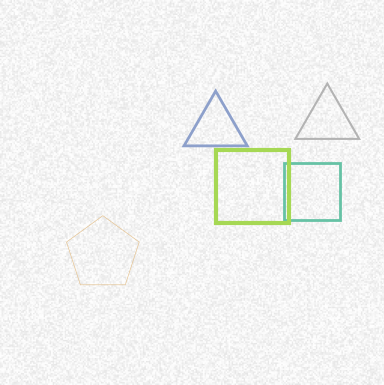[{"shape": "square", "thickness": 2, "radius": 0.37, "center": [0.81, 0.502]}, {"shape": "triangle", "thickness": 2, "radius": 0.47, "center": [0.56, 0.669]}, {"shape": "square", "thickness": 3, "radius": 0.47, "center": [0.656, 0.516]}, {"shape": "pentagon", "thickness": 0.5, "radius": 0.5, "center": [0.267, 0.341]}, {"shape": "triangle", "thickness": 1.5, "radius": 0.48, "center": [0.85, 0.687]}]